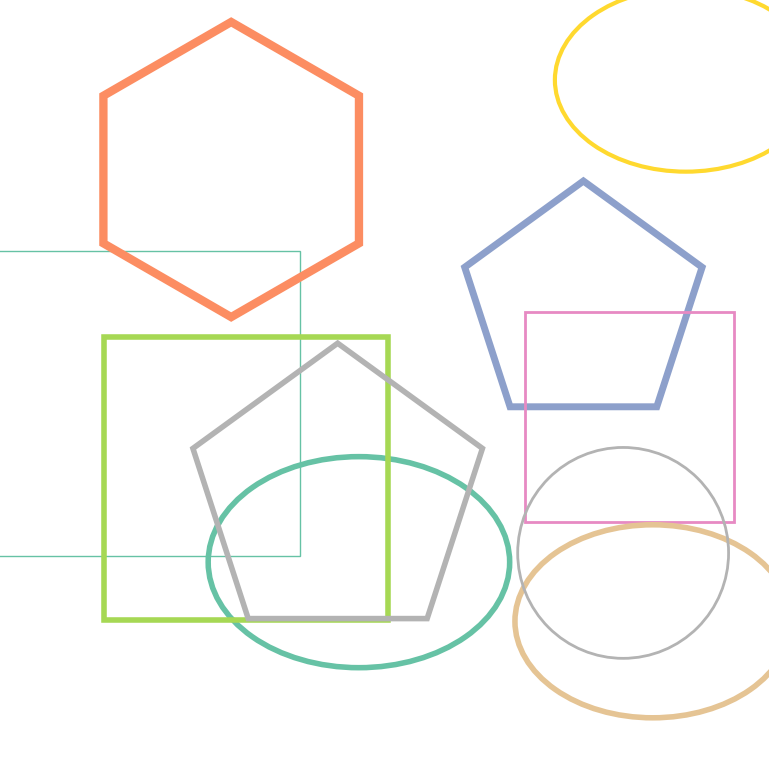[{"shape": "oval", "thickness": 2, "radius": 0.98, "center": [0.466, 0.27]}, {"shape": "square", "thickness": 0.5, "radius": 0.99, "center": [0.192, 0.476]}, {"shape": "hexagon", "thickness": 3, "radius": 0.96, "center": [0.3, 0.78]}, {"shape": "pentagon", "thickness": 2.5, "radius": 0.81, "center": [0.758, 0.603]}, {"shape": "square", "thickness": 1, "radius": 0.68, "center": [0.818, 0.459]}, {"shape": "square", "thickness": 2, "radius": 0.92, "center": [0.32, 0.379]}, {"shape": "oval", "thickness": 1.5, "radius": 0.85, "center": [0.891, 0.896]}, {"shape": "oval", "thickness": 2, "radius": 0.9, "center": [0.848, 0.193]}, {"shape": "circle", "thickness": 1, "radius": 0.68, "center": [0.809, 0.282]}, {"shape": "pentagon", "thickness": 2, "radius": 0.99, "center": [0.439, 0.357]}]